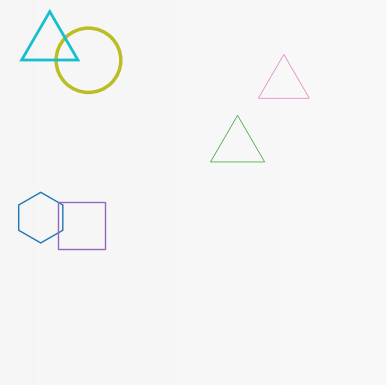[{"shape": "hexagon", "thickness": 1, "radius": 0.33, "center": [0.105, 0.435]}, {"shape": "triangle", "thickness": 0.5, "radius": 0.4, "center": [0.613, 0.62]}, {"shape": "square", "thickness": 1, "radius": 0.3, "center": [0.21, 0.415]}, {"shape": "triangle", "thickness": 0.5, "radius": 0.38, "center": [0.732, 0.783]}, {"shape": "circle", "thickness": 2.5, "radius": 0.42, "center": [0.228, 0.843]}, {"shape": "triangle", "thickness": 2, "radius": 0.42, "center": [0.128, 0.886]}]